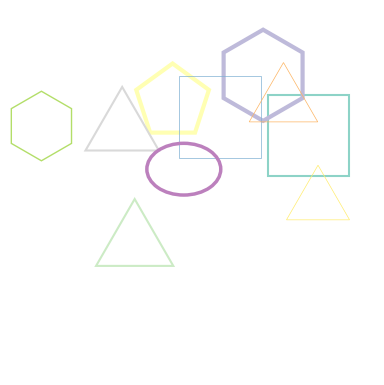[{"shape": "square", "thickness": 1.5, "radius": 0.53, "center": [0.802, 0.649]}, {"shape": "pentagon", "thickness": 3, "radius": 0.5, "center": [0.448, 0.736]}, {"shape": "hexagon", "thickness": 3, "radius": 0.59, "center": [0.683, 0.804]}, {"shape": "square", "thickness": 0.5, "radius": 0.53, "center": [0.572, 0.695]}, {"shape": "triangle", "thickness": 0.5, "radius": 0.51, "center": [0.736, 0.735]}, {"shape": "hexagon", "thickness": 1, "radius": 0.45, "center": [0.108, 0.673]}, {"shape": "triangle", "thickness": 1.5, "radius": 0.55, "center": [0.317, 0.664]}, {"shape": "oval", "thickness": 2.5, "radius": 0.48, "center": [0.477, 0.561]}, {"shape": "triangle", "thickness": 1.5, "radius": 0.58, "center": [0.35, 0.367]}, {"shape": "triangle", "thickness": 0.5, "radius": 0.47, "center": [0.826, 0.476]}]